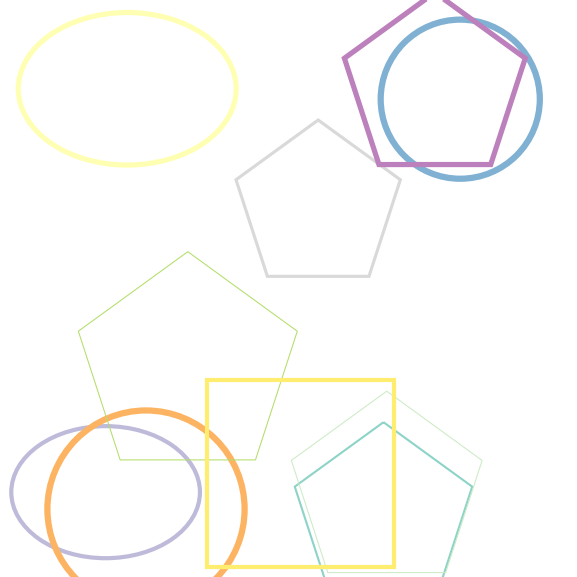[{"shape": "pentagon", "thickness": 1, "radius": 0.81, "center": [0.664, 0.107]}, {"shape": "oval", "thickness": 2.5, "radius": 0.94, "center": [0.22, 0.845]}, {"shape": "oval", "thickness": 2, "radius": 0.82, "center": [0.183, 0.147]}, {"shape": "circle", "thickness": 3, "radius": 0.69, "center": [0.797, 0.827]}, {"shape": "circle", "thickness": 3, "radius": 0.85, "center": [0.253, 0.118]}, {"shape": "pentagon", "thickness": 0.5, "radius": 1.0, "center": [0.325, 0.364]}, {"shape": "pentagon", "thickness": 1.5, "radius": 0.75, "center": [0.551, 0.642]}, {"shape": "pentagon", "thickness": 2.5, "radius": 0.82, "center": [0.753, 0.847]}, {"shape": "pentagon", "thickness": 0.5, "radius": 0.87, "center": [0.67, 0.148]}, {"shape": "square", "thickness": 2, "radius": 0.81, "center": [0.521, 0.179]}]